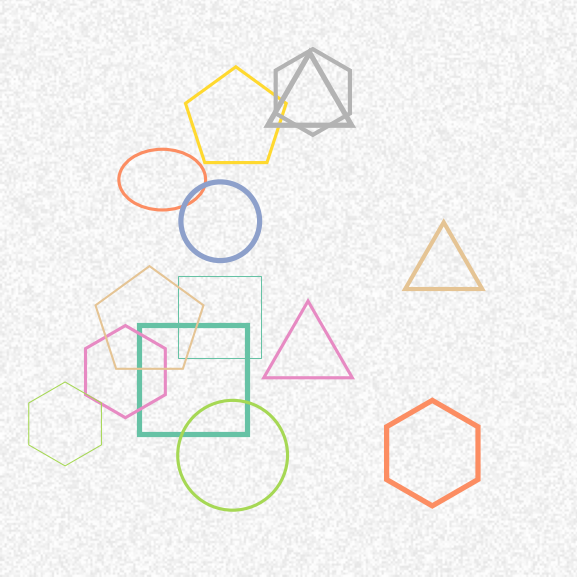[{"shape": "square", "thickness": 0.5, "radius": 0.36, "center": [0.38, 0.45]}, {"shape": "square", "thickness": 2.5, "radius": 0.47, "center": [0.334, 0.342]}, {"shape": "oval", "thickness": 1.5, "radius": 0.38, "center": [0.281, 0.688]}, {"shape": "hexagon", "thickness": 2.5, "radius": 0.46, "center": [0.749, 0.214]}, {"shape": "circle", "thickness": 2.5, "radius": 0.34, "center": [0.381, 0.616]}, {"shape": "triangle", "thickness": 1.5, "radius": 0.44, "center": [0.533, 0.389]}, {"shape": "hexagon", "thickness": 1.5, "radius": 0.4, "center": [0.217, 0.356]}, {"shape": "hexagon", "thickness": 0.5, "radius": 0.36, "center": [0.113, 0.265]}, {"shape": "circle", "thickness": 1.5, "radius": 0.48, "center": [0.403, 0.211]}, {"shape": "pentagon", "thickness": 1.5, "radius": 0.46, "center": [0.408, 0.792]}, {"shape": "triangle", "thickness": 2, "radius": 0.39, "center": [0.768, 0.537]}, {"shape": "pentagon", "thickness": 1, "radius": 0.49, "center": [0.259, 0.44]}, {"shape": "hexagon", "thickness": 2, "radius": 0.37, "center": [0.542, 0.84]}, {"shape": "triangle", "thickness": 2.5, "radius": 0.42, "center": [0.536, 0.824]}]